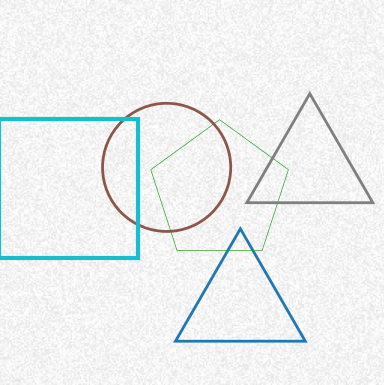[{"shape": "triangle", "thickness": 2, "radius": 0.97, "center": [0.624, 0.211]}, {"shape": "pentagon", "thickness": 0.5, "radius": 0.94, "center": [0.57, 0.501]}, {"shape": "circle", "thickness": 2, "radius": 0.83, "center": [0.433, 0.565]}, {"shape": "triangle", "thickness": 2, "radius": 0.94, "center": [0.805, 0.568]}, {"shape": "square", "thickness": 3, "radius": 0.9, "center": [0.177, 0.511]}]